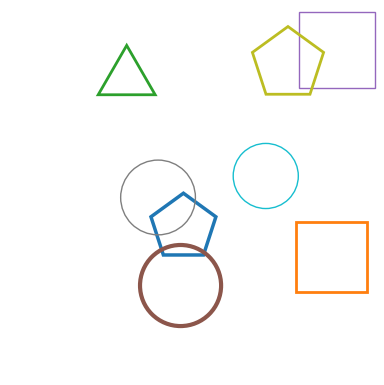[{"shape": "pentagon", "thickness": 2.5, "radius": 0.44, "center": [0.476, 0.409]}, {"shape": "square", "thickness": 2, "radius": 0.46, "center": [0.861, 0.332]}, {"shape": "triangle", "thickness": 2, "radius": 0.43, "center": [0.329, 0.797]}, {"shape": "square", "thickness": 1, "radius": 0.49, "center": [0.875, 0.87]}, {"shape": "circle", "thickness": 3, "radius": 0.53, "center": [0.469, 0.258]}, {"shape": "circle", "thickness": 1, "radius": 0.49, "center": [0.41, 0.487]}, {"shape": "pentagon", "thickness": 2, "radius": 0.49, "center": [0.748, 0.834]}, {"shape": "circle", "thickness": 1, "radius": 0.42, "center": [0.69, 0.543]}]